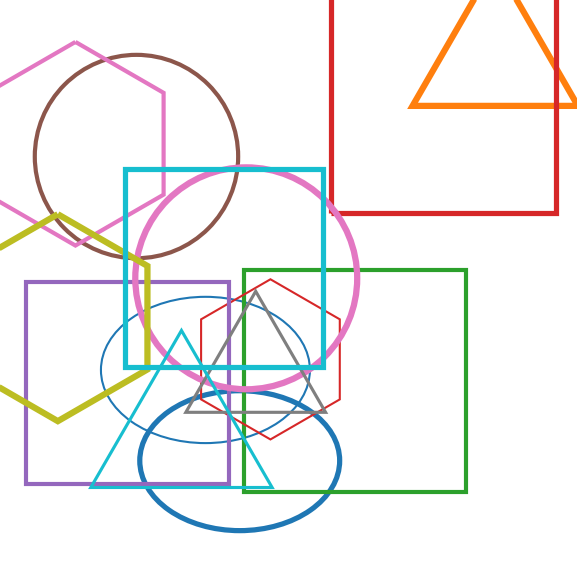[{"shape": "oval", "thickness": 1, "radius": 0.9, "center": [0.356, 0.359]}, {"shape": "oval", "thickness": 2.5, "radius": 0.87, "center": [0.415, 0.201]}, {"shape": "triangle", "thickness": 3, "radius": 0.83, "center": [0.858, 0.898]}, {"shape": "square", "thickness": 2, "radius": 0.96, "center": [0.615, 0.339]}, {"shape": "square", "thickness": 2.5, "radius": 0.98, "center": [0.768, 0.826]}, {"shape": "hexagon", "thickness": 1, "radius": 0.69, "center": [0.468, 0.377]}, {"shape": "square", "thickness": 2, "radius": 0.88, "center": [0.221, 0.336]}, {"shape": "circle", "thickness": 2, "radius": 0.88, "center": [0.236, 0.728]}, {"shape": "hexagon", "thickness": 2, "radius": 0.88, "center": [0.131, 0.75]}, {"shape": "circle", "thickness": 3, "radius": 0.96, "center": [0.426, 0.517]}, {"shape": "triangle", "thickness": 1.5, "radius": 0.7, "center": [0.443, 0.355]}, {"shape": "hexagon", "thickness": 3, "radius": 0.9, "center": [0.1, 0.449]}, {"shape": "square", "thickness": 2.5, "radius": 0.86, "center": [0.388, 0.535]}, {"shape": "triangle", "thickness": 1.5, "radius": 0.91, "center": [0.314, 0.246]}]